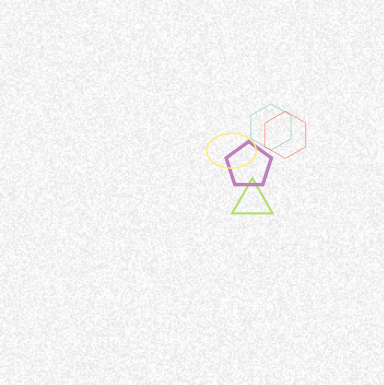[{"shape": "hexagon", "thickness": 0.5, "radius": 0.3, "center": [0.704, 0.67]}, {"shape": "hexagon", "thickness": 0.5, "radius": 0.31, "center": [0.741, 0.65]}, {"shape": "triangle", "thickness": 1.5, "radius": 0.3, "center": [0.656, 0.476]}, {"shape": "pentagon", "thickness": 2.5, "radius": 0.31, "center": [0.646, 0.571]}, {"shape": "oval", "thickness": 1, "radius": 0.32, "center": [0.601, 0.608]}]